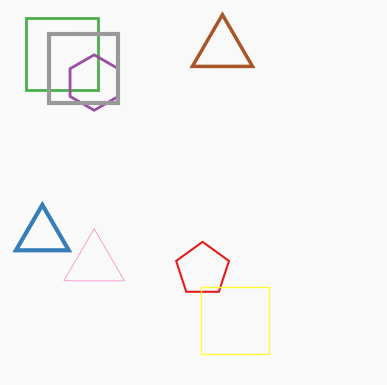[{"shape": "pentagon", "thickness": 1.5, "radius": 0.36, "center": [0.523, 0.3]}, {"shape": "triangle", "thickness": 3, "radius": 0.39, "center": [0.109, 0.389]}, {"shape": "square", "thickness": 2, "radius": 0.47, "center": [0.159, 0.86]}, {"shape": "hexagon", "thickness": 2, "radius": 0.36, "center": [0.243, 0.786]}, {"shape": "square", "thickness": 1, "radius": 0.44, "center": [0.607, 0.168]}, {"shape": "triangle", "thickness": 2.5, "radius": 0.45, "center": [0.574, 0.872]}, {"shape": "triangle", "thickness": 0.5, "radius": 0.45, "center": [0.243, 0.316]}, {"shape": "square", "thickness": 3, "radius": 0.45, "center": [0.215, 0.823]}]